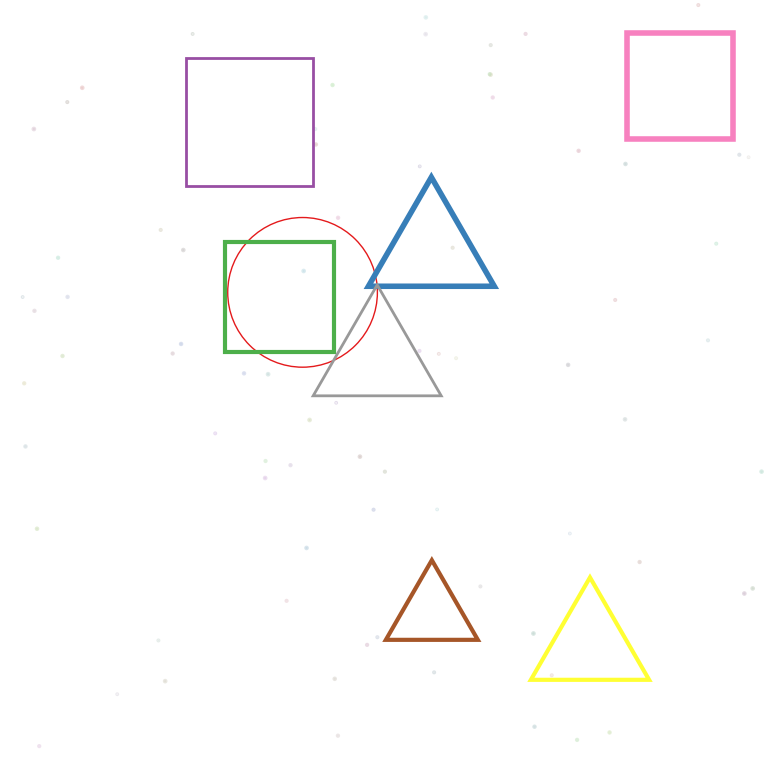[{"shape": "circle", "thickness": 0.5, "radius": 0.49, "center": [0.393, 0.62]}, {"shape": "triangle", "thickness": 2, "radius": 0.47, "center": [0.56, 0.675]}, {"shape": "square", "thickness": 1.5, "radius": 0.35, "center": [0.363, 0.614]}, {"shape": "square", "thickness": 1, "radius": 0.41, "center": [0.324, 0.842]}, {"shape": "triangle", "thickness": 1.5, "radius": 0.44, "center": [0.766, 0.161]}, {"shape": "triangle", "thickness": 1.5, "radius": 0.34, "center": [0.561, 0.204]}, {"shape": "square", "thickness": 2, "radius": 0.34, "center": [0.883, 0.888]}, {"shape": "triangle", "thickness": 1, "radius": 0.48, "center": [0.49, 0.534]}]